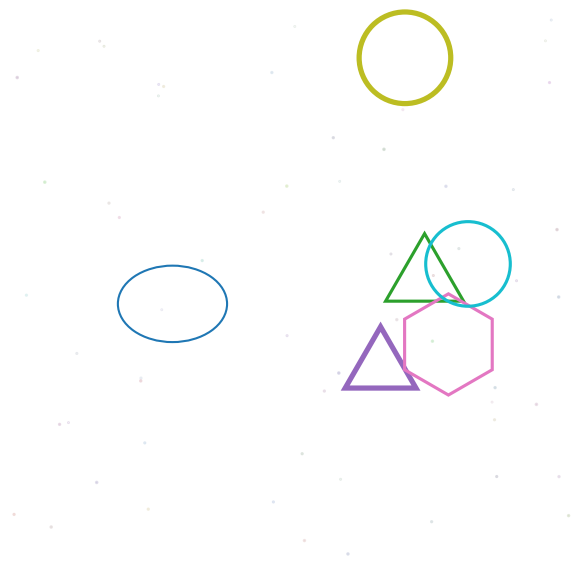[{"shape": "oval", "thickness": 1, "radius": 0.47, "center": [0.299, 0.473]}, {"shape": "triangle", "thickness": 1.5, "radius": 0.39, "center": [0.735, 0.517]}, {"shape": "triangle", "thickness": 2.5, "radius": 0.35, "center": [0.659, 0.363]}, {"shape": "hexagon", "thickness": 1.5, "radius": 0.44, "center": [0.776, 0.403]}, {"shape": "circle", "thickness": 2.5, "radius": 0.4, "center": [0.701, 0.899]}, {"shape": "circle", "thickness": 1.5, "radius": 0.37, "center": [0.81, 0.542]}]